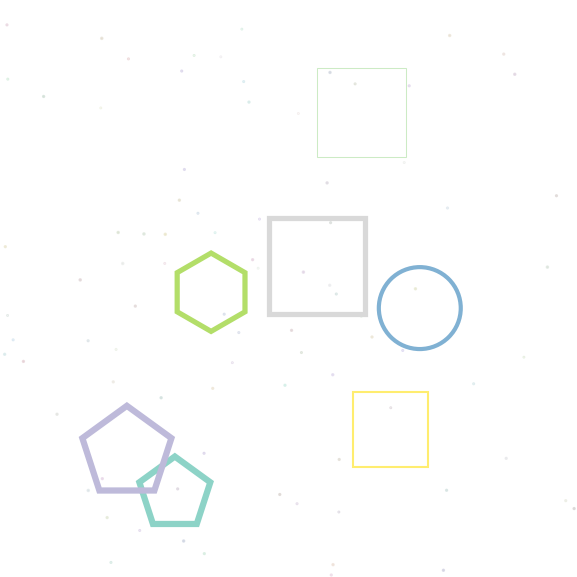[{"shape": "pentagon", "thickness": 3, "radius": 0.32, "center": [0.303, 0.144]}, {"shape": "pentagon", "thickness": 3, "radius": 0.41, "center": [0.22, 0.215]}, {"shape": "circle", "thickness": 2, "radius": 0.35, "center": [0.727, 0.466]}, {"shape": "hexagon", "thickness": 2.5, "radius": 0.34, "center": [0.366, 0.493]}, {"shape": "square", "thickness": 2.5, "radius": 0.41, "center": [0.549, 0.539]}, {"shape": "square", "thickness": 0.5, "radius": 0.39, "center": [0.626, 0.805]}, {"shape": "square", "thickness": 1, "radius": 0.32, "center": [0.676, 0.255]}]